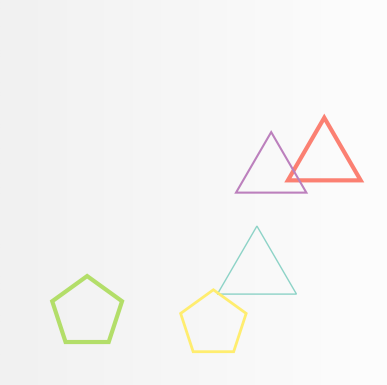[{"shape": "triangle", "thickness": 1, "radius": 0.59, "center": [0.663, 0.295]}, {"shape": "triangle", "thickness": 3, "radius": 0.54, "center": [0.837, 0.586]}, {"shape": "pentagon", "thickness": 3, "radius": 0.47, "center": [0.225, 0.188]}, {"shape": "triangle", "thickness": 1.5, "radius": 0.52, "center": [0.7, 0.552]}, {"shape": "pentagon", "thickness": 2, "radius": 0.44, "center": [0.551, 0.158]}]